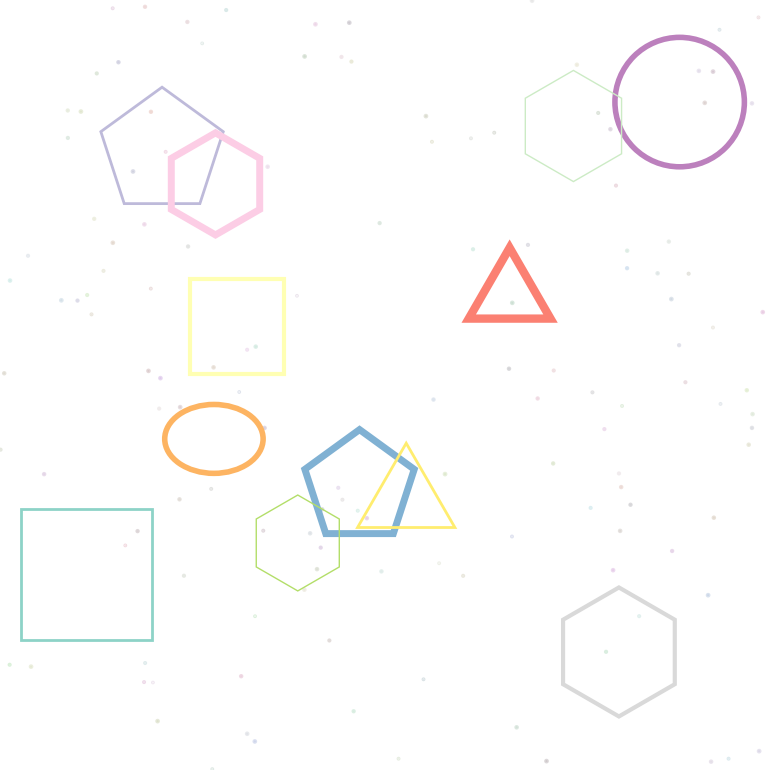[{"shape": "square", "thickness": 1, "radius": 0.42, "center": [0.112, 0.254]}, {"shape": "square", "thickness": 1.5, "radius": 0.31, "center": [0.308, 0.576]}, {"shape": "pentagon", "thickness": 1, "radius": 0.42, "center": [0.21, 0.803]}, {"shape": "triangle", "thickness": 3, "radius": 0.31, "center": [0.662, 0.617]}, {"shape": "pentagon", "thickness": 2.5, "radius": 0.37, "center": [0.467, 0.367]}, {"shape": "oval", "thickness": 2, "radius": 0.32, "center": [0.278, 0.43]}, {"shape": "hexagon", "thickness": 0.5, "radius": 0.31, "center": [0.387, 0.295]}, {"shape": "hexagon", "thickness": 2.5, "radius": 0.33, "center": [0.28, 0.761]}, {"shape": "hexagon", "thickness": 1.5, "radius": 0.42, "center": [0.804, 0.153]}, {"shape": "circle", "thickness": 2, "radius": 0.42, "center": [0.883, 0.867]}, {"shape": "hexagon", "thickness": 0.5, "radius": 0.36, "center": [0.745, 0.836]}, {"shape": "triangle", "thickness": 1, "radius": 0.36, "center": [0.528, 0.351]}]